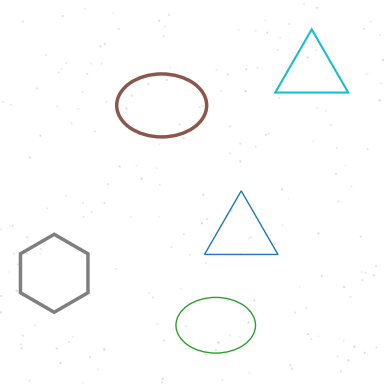[{"shape": "triangle", "thickness": 1, "radius": 0.55, "center": [0.627, 0.394]}, {"shape": "oval", "thickness": 1, "radius": 0.52, "center": [0.56, 0.155]}, {"shape": "oval", "thickness": 2.5, "radius": 0.58, "center": [0.42, 0.726]}, {"shape": "hexagon", "thickness": 2.5, "radius": 0.51, "center": [0.141, 0.29]}, {"shape": "triangle", "thickness": 1.5, "radius": 0.55, "center": [0.81, 0.814]}]